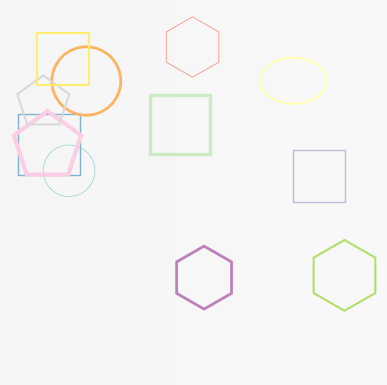[{"shape": "circle", "thickness": 0.5, "radius": 0.33, "center": [0.178, 0.557]}, {"shape": "oval", "thickness": 1.5, "radius": 0.43, "center": [0.757, 0.79]}, {"shape": "square", "thickness": 1, "radius": 0.34, "center": [0.823, 0.543]}, {"shape": "hexagon", "thickness": 0.5, "radius": 0.39, "center": [0.497, 0.878]}, {"shape": "square", "thickness": 1, "radius": 0.4, "center": [0.126, 0.625]}, {"shape": "circle", "thickness": 2, "radius": 0.44, "center": [0.223, 0.79]}, {"shape": "hexagon", "thickness": 1.5, "radius": 0.46, "center": [0.889, 0.285]}, {"shape": "pentagon", "thickness": 3, "radius": 0.46, "center": [0.123, 0.62]}, {"shape": "pentagon", "thickness": 1.5, "radius": 0.35, "center": [0.112, 0.734]}, {"shape": "hexagon", "thickness": 2, "radius": 0.41, "center": [0.527, 0.279]}, {"shape": "square", "thickness": 2.5, "radius": 0.38, "center": [0.465, 0.677]}, {"shape": "square", "thickness": 1.5, "radius": 0.34, "center": [0.162, 0.846]}]